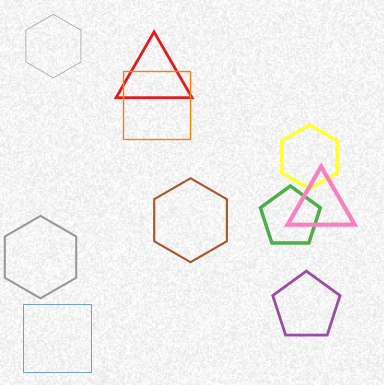[{"shape": "triangle", "thickness": 2, "radius": 0.57, "center": [0.4, 0.803]}, {"shape": "square", "thickness": 0.5, "radius": 0.44, "center": [0.148, 0.122]}, {"shape": "pentagon", "thickness": 2.5, "radius": 0.41, "center": [0.754, 0.435]}, {"shape": "pentagon", "thickness": 2, "radius": 0.46, "center": [0.796, 0.204]}, {"shape": "square", "thickness": 1, "radius": 0.44, "center": [0.406, 0.727]}, {"shape": "hexagon", "thickness": 2.5, "radius": 0.41, "center": [0.804, 0.593]}, {"shape": "hexagon", "thickness": 1.5, "radius": 0.55, "center": [0.495, 0.428]}, {"shape": "triangle", "thickness": 3, "radius": 0.5, "center": [0.834, 0.467]}, {"shape": "hexagon", "thickness": 0.5, "radius": 0.41, "center": [0.139, 0.88]}, {"shape": "hexagon", "thickness": 1.5, "radius": 0.54, "center": [0.105, 0.332]}]